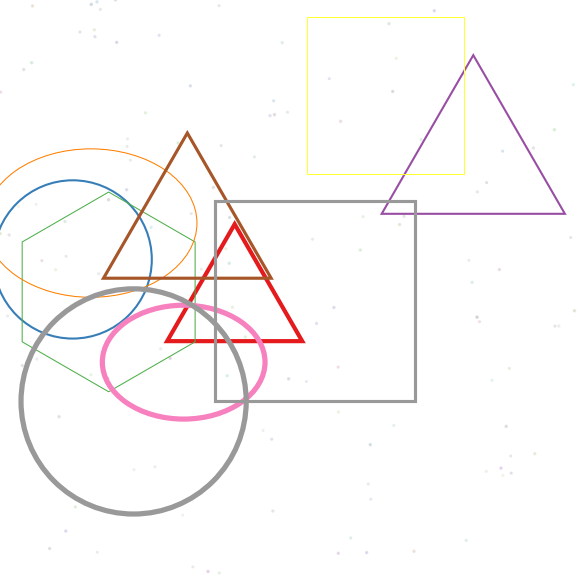[{"shape": "triangle", "thickness": 2, "radius": 0.68, "center": [0.406, 0.476]}, {"shape": "circle", "thickness": 1, "radius": 0.69, "center": [0.126, 0.55]}, {"shape": "hexagon", "thickness": 0.5, "radius": 0.86, "center": [0.188, 0.494]}, {"shape": "triangle", "thickness": 1, "radius": 0.92, "center": [0.82, 0.72]}, {"shape": "oval", "thickness": 0.5, "radius": 0.92, "center": [0.157, 0.613]}, {"shape": "square", "thickness": 0.5, "radius": 0.68, "center": [0.668, 0.834]}, {"shape": "triangle", "thickness": 1.5, "radius": 0.84, "center": [0.324, 0.601]}, {"shape": "oval", "thickness": 2.5, "radius": 0.7, "center": [0.318, 0.372]}, {"shape": "circle", "thickness": 2.5, "radius": 0.97, "center": [0.231, 0.304]}, {"shape": "square", "thickness": 1.5, "radius": 0.87, "center": [0.546, 0.478]}]